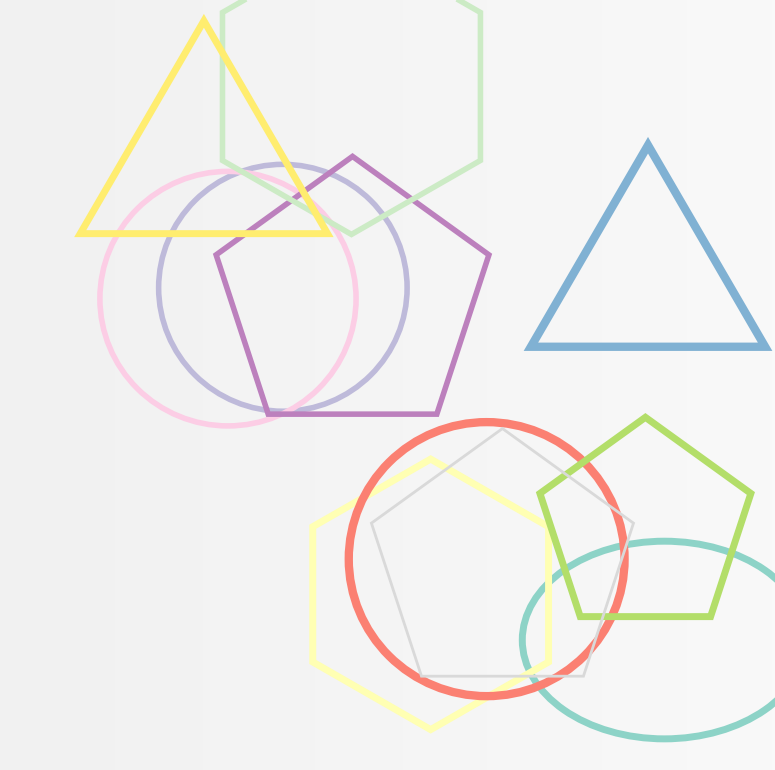[{"shape": "oval", "thickness": 2.5, "radius": 0.92, "center": [0.857, 0.169]}, {"shape": "hexagon", "thickness": 2.5, "radius": 0.88, "center": [0.556, 0.228]}, {"shape": "circle", "thickness": 2, "radius": 0.8, "center": [0.365, 0.626]}, {"shape": "circle", "thickness": 3, "radius": 0.89, "center": [0.628, 0.274]}, {"shape": "triangle", "thickness": 3, "radius": 0.87, "center": [0.836, 0.637]}, {"shape": "pentagon", "thickness": 2.5, "radius": 0.72, "center": [0.833, 0.315]}, {"shape": "circle", "thickness": 2, "radius": 0.83, "center": [0.294, 0.612]}, {"shape": "pentagon", "thickness": 1, "radius": 0.89, "center": [0.648, 0.266]}, {"shape": "pentagon", "thickness": 2, "radius": 0.93, "center": [0.455, 0.612]}, {"shape": "hexagon", "thickness": 2, "radius": 0.96, "center": [0.453, 0.888]}, {"shape": "triangle", "thickness": 2.5, "radius": 0.92, "center": [0.263, 0.789]}]